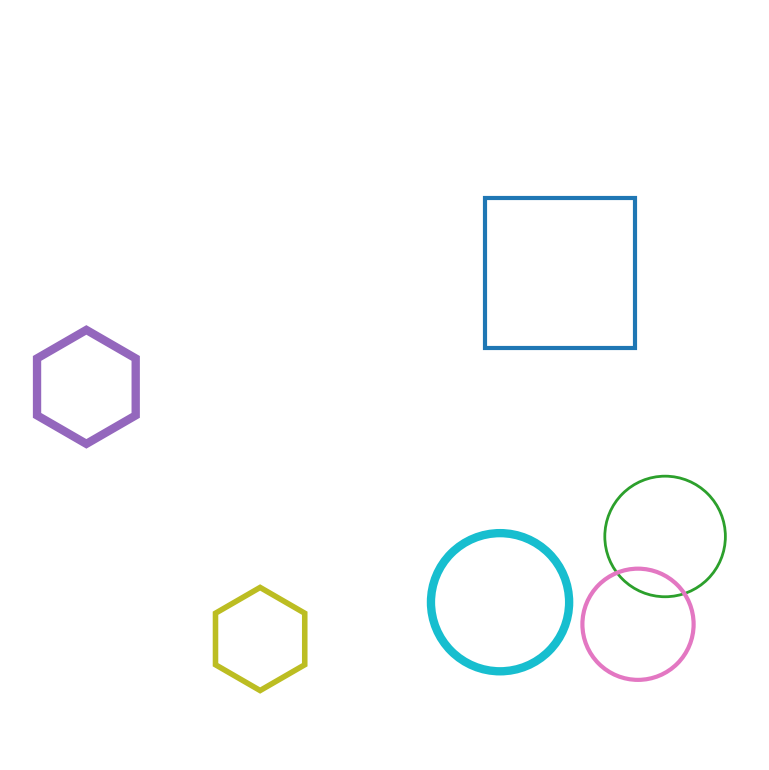[{"shape": "square", "thickness": 1.5, "radius": 0.49, "center": [0.727, 0.646]}, {"shape": "circle", "thickness": 1, "radius": 0.39, "center": [0.864, 0.303]}, {"shape": "hexagon", "thickness": 3, "radius": 0.37, "center": [0.112, 0.498]}, {"shape": "circle", "thickness": 1.5, "radius": 0.36, "center": [0.829, 0.189]}, {"shape": "hexagon", "thickness": 2, "radius": 0.33, "center": [0.338, 0.17]}, {"shape": "circle", "thickness": 3, "radius": 0.45, "center": [0.649, 0.218]}]